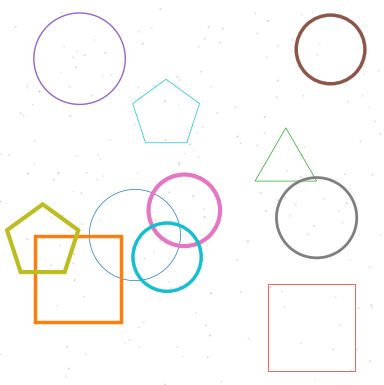[{"shape": "circle", "thickness": 0.5, "radius": 0.59, "center": [0.35, 0.39]}, {"shape": "square", "thickness": 2.5, "radius": 0.56, "center": [0.203, 0.275]}, {"shape": "triangle", "thickness": 0.5, "radius": 0.46, "center": [0.742, 0.576]}, {"shape": "square", "thickness": 0.5, "radius": 0.56, "center": [0.809, 0.149]}, {"shape": "circle", "thickness": 1, "radius": 0.59, "center": [0.207, 0.848]}, {"shape": "circle", "thickness": 2.5, "radius": 0.45, "center": [0.859, 0.872]}, {"shape": "circle", "thickness": 3, "radius": 0.46, "center": [0.479, 0.454]}, {"shape": "circle", "thickness": 2, "radius": 0.52, "center": [0.822, 0.435]}, {"shape": "pentagon", "thickness": 3, "radius": 0.49, "center": [0.111, 0.372]}, {"shape": "circle", "thickness": 2.5, "radius": 0.44, "center": [0.434, 0.332]}, {"shape": "pentagon", "thickness": 0.5, "radius": 0.46, "center": [0.431, 0.703]}]